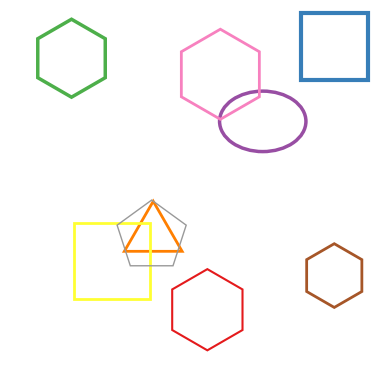[{"shape": "hexagon", "thickness": 1.5, "radius": 0.53, "center": [0.539, 0.196]}, {"shape": "square", "thickness": 3, "radius": 0.43, "center": [0.869, 0.88]}, {"shape": "hexagon", "thickness": 2.5, "radius": 0.51, "center": [0.186, 0.849]}, {"shape": "oval", "thickness": 2.5, "radius": 0.56, "center": [0.682, 0.685]}, {"shape": "triangle", "thickness": 2, "radius": 0.43, "center": [0.398, 0.391]}, {"shape": "square", "thickness": 2, "radius": 0.5, "center": [0.291, 0.321]}, {"shape": "hexagon", "thickness": 2, "radius": 0.41, "center": [0.868, 0.284]}, {"shape": "hexagon", "thickness": 2, "radius": 0.58, "center": [0.572, 0.807]}, {"shape": "pentagon", "thickness": 1, "radius": 0.47, "center": [0.394, 0.386]}]